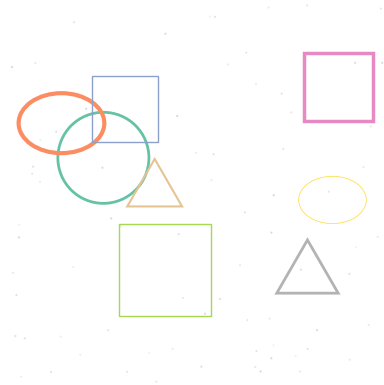[{"shape": "circle", "thickness": 2, "radius": 0.59, "center": [0.269, 0.59]}, {"shape": "oval", "thickness": 3, "radius": 0.56, "center": [0.16, 0.68]}, {"shape": "square", "thickness": 1, "radius": 0.43, "center": [0.326, 0.717]}, {"shape": "square", "thickness": 2.5, "radius": 0.45, "center": [0.879, 0.774]}, {"shape": "square", "thickness": 1, "radius": 0.6, "center": [0.428, 0.3]}, {"shape": "oval", "thickness": 0.5, "radius": 0.44, "center": [0.864, 0.481]}, {"shape": "triangle", "thickness": 1.5, "radius": 0.41, "center": [0.402, 0.505]}, {"shape": "triangle", "thickness": 2, "radius": 0.46, "center": [0.799, 0.285]}]